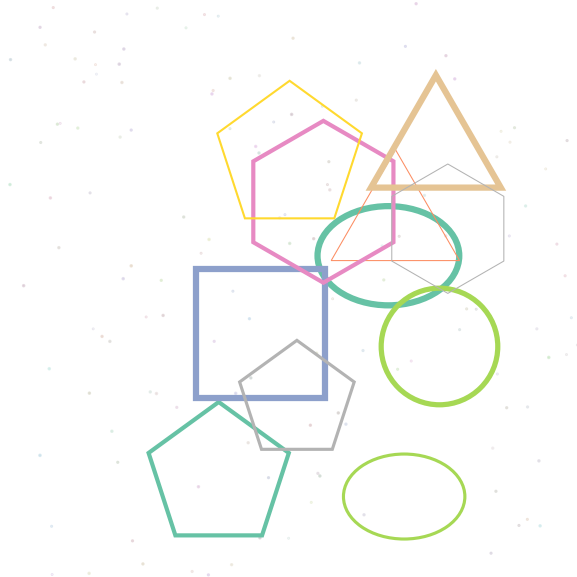[{"shape": "pentagon", "thickness": 2, "radius": 0.64, "center": [0.379, 0.175]}, {"shape": "oval", "thickness": 3, "radius": 0.61, "center": [0.673, 0.556]}, {"shape": "triangle", "thickness": 0.5, "radius": 0.64, "center": [0.685, 0.612]}, {"shape": "square", "thickness": 3, "radius": 0.56, "center": [0.451, 0.422]}, {"shape": "hexagon", "thickness": 2, "radius": 0.7, "center": [0.56, 0.65]}, {"shape": "oval", "thickness": 1.5, "radius": 0.53, "center": [0.7, 0.139]}, {"shape": "circle", "thickness": 2.5, "radius": 0.5, "center": [0.761, 0.399]}, {"shape": "pentagon", "thickness": 1, "radius": 0.66, "center": [0.501, 0.728]}, {"shape": "triangle", "thickness": 3, "radius": 0.65, "center": [0.755, 0.739]}, {"shape": "pentagon", "thickness": 1.5, "radius": 0.52, "center": [0.514, 0.305]}, {"shape": "hexagon", "thickness": 0.5, "radius": 0.56, "center": [0.775, 0.603]}]